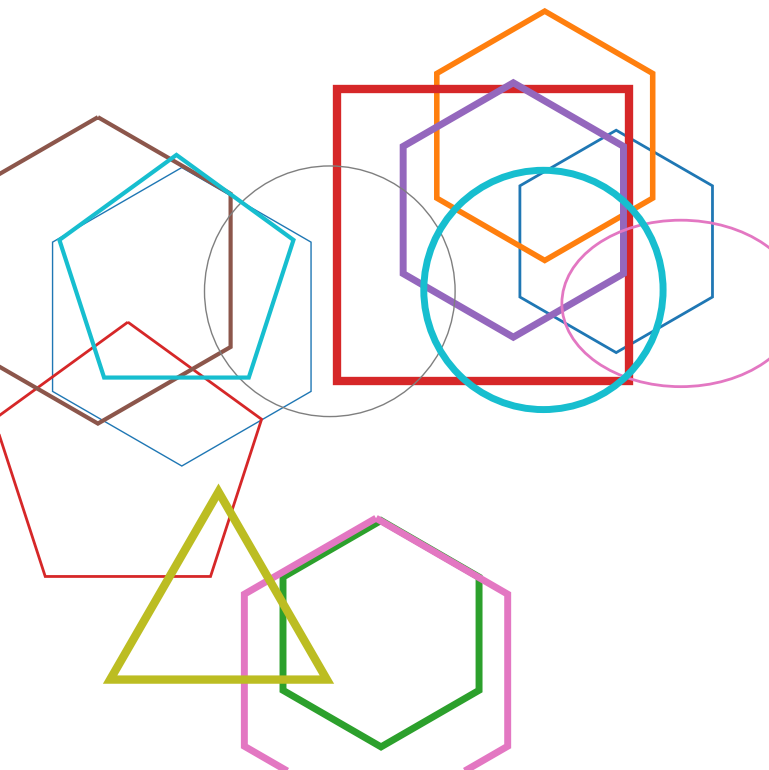[{"shape": "hexagon", "thickness": 1, "radius": 0.72, "center": [0.8, 0.686]}, {"shape": "hexagon", "thickness": 0.5, "radius": 0.97, "center": [0.236, 0.589]}, {"shape": "hexagon", "thickness": 2, "radius": 0.81, "center": [0.707, 0.824]}, {"shape": "hexagon", "thickness": 2.5, "radius": 0.73, "center": [0.495, 0.177]}, {"shape": "square", "thickness": 3, "radius": 0.95, "center": [0.627, 0.695]}, {"shape": "pentagon", "thickness": 1, "radius": 0.91, "center": [0.166, 0.399]}, {"shape": "hexagon", "thickness": 2.5, "radius": 0.83, "center": [0.667, 0.727]}, {"shape": "hexagon", "thickness": 1.5, "radius": 0.99, "center": [0.127, 0.649]}, {"shape": "hexagon", "thickness": 2.5, "radius": 0.99, "center": [0.488, 0.13]}, {"shape": "oval", "thickness": 1, "radius": 0.77, "center": [0.884, 0.606]}, {"shape": "circle", "thickness": 0.5, "radius": 0.81, "center": [0.428, 0.622]}, {"shape": "triangle", "thickness": 3, "radius": 0.81, "center": [0.284, 0.199]}, {"shape": "circle", "thickness": 2.5, "radius": 0.78, "center": [0.706, 0.623]}, {"shape": "pentagon", "thickness": 1.5, "radius": 0.8, "center": [0.229, 0.639]}]